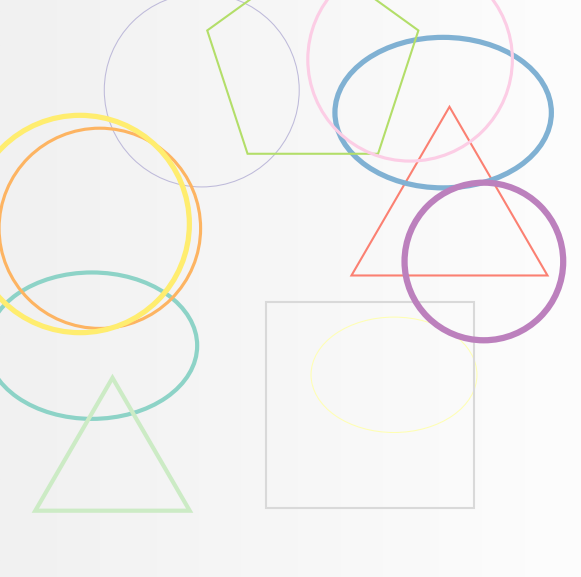[{"shape": "oval", "thickness": 2, "radius": 0.91, "center": [0.158, 0.401]}, {"shape": "oval", "thickness": 0.5, "radius": 0.71, "center": [0.678, 0.35]}, {"shape": "circle", "thickness": 0.5, "radius": 0.84, "center": [0.347, 0.843]}, {"shape": "triangle", "thickness": 1, "radius": 0.97, "center": [0.773, 0.619]}, {"shape": "oval", "thickness": 2.5, "radius": 0.93, "center": [0.762, 0.804]}, {"shape": "circle", "thickness": 1.5, "radius": 0.87, "center": [0.172, 0.604]}, {"shape": "pentagon", "thickness": 1, "radius": 0.95, "center": [0.538, 0.887]}, {"shape": "circle", "thickness": 1.5, "radius": 0.88, "center": [0.706, 0.896]}, {"shape": "square", "thickness": 1, "radius": 0.89, "center": [0.637, 0.298]}, {"shape": "circle", "thickness": 3, "radius": 0.68, "center": [0.832, 0.546]}, {"shape": "triangle", "thickness": 2, "radius": 0.77, "center": [0.194, 0.191]}, {"shape": "circle", "thickness": 2.5, "radius": 0.94, "center": [0.138, 0.611]}]